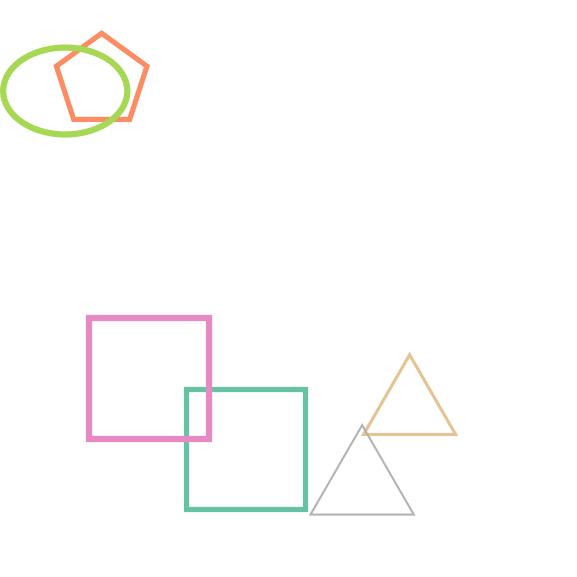[{"shape": "square", "thickness": 2.5, "radius": 0.52, "center": [0.425, 0.222]}, {"shape": "pentagon", "thickness": 2.5, "radius": 0.41, "center": [0.176, 0.859]}, {"shape": "square", "thickness": 3, "radius": 0.52, "center": [0.258, 0.343]}, {"shape": "oval", "thickness": 3, "radius": 0.54, "center": [0.113, 0.842]}, {"shape": "triangle", "thickness": 1.5, "radius": 0.46, "center": [0.709, 0.293]}, {"shape": "triangle", "thickness": 1, "radius": 0.52, "center": [0.627, 0.16]}]